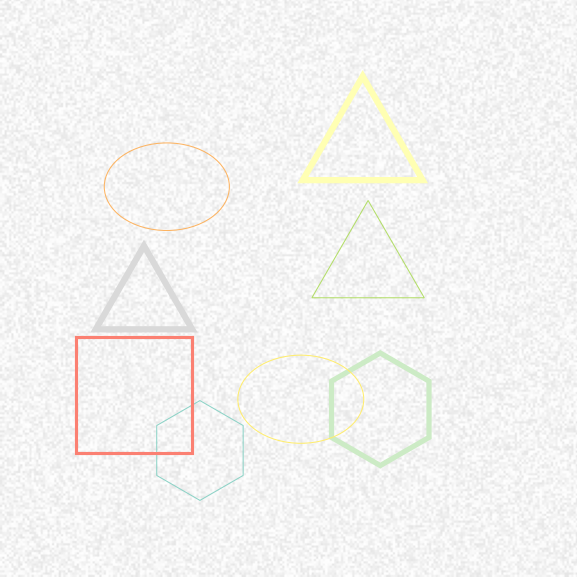[{"shape": "hexagon", "thickness": 0.5, "radius": 0.43, "center": [0.346, 0.219]}, {"shape": "triangle", "thickness": 3, "radius": 0.6, "center": [0.628, 0.747]}, {"shape": "square", "thickness": 1.5, "radius": 0.5, "center": [0.231, 0.314]}, {"shape": "oval", "thickness": 0.5, "radius": 0.54, "center": [0.289, 0.676]}, {"shape": "triangle", "thickness": 0.5, "radius": 0.56, "center": [0.637, 0.54]}, {"shape": "triangle", "thickness": 3, "radius": 0.48, "center": [0.249, 0.477]}, {"shape": "hexagon", "thickness": 2.5, "radius": 0.49, "center": [0.658, 0.29]}, {"shape": "oval", "thickness": 0.5, "radius": 0.54, "center": [0.521, 0.308]}]